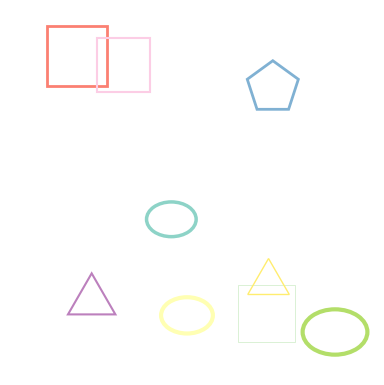[{"shape": "oval", "thickness": 2.5, "radius": 0.32, "center": [0.445, 0.43]}, {"shape": "oval", "thickness": 3, "radius": 0.34, "center": [0.486, 0.181]}, {"shape": "square", "thickness": 2, "radius": 0.39, "center": [0.2, 0.855]}, {"shape": "pentagon", "thickness": 2, "radius": 0.35, "center": [0.709, 0.773]}, {"shape": "oval", "thickness": 3, "radius": 0.42, "center": [0.87, 0.138]}, {"shape": "square", "thickness": 1.5, "radius": 0.35, "center": [0.321, 0.83]}, {"shape": "triangle", "thickness": 1.5, "radius": 0.36, "center": [0.238, 0.219]}, {"shape": "square", "thickness": 0.5, "radius": 0.37, "center": [0.692, 0.187]}, {"shape": "triangle", "thickness": 1, "radius": 0.31, "center": [0.697, 0.266]}]